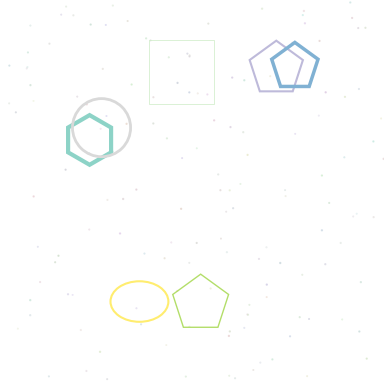[{"shape": "hexagon", "thickness": 3, "radius": 0.32, "center": [0.233, 0.636]}, {"shape": "pentagon", "thickness": 1.5, "radius": 0.36, "center": [0.718, 0.822]}, {"shape": "pentagon", "thickness": 2.5, "radius": 0.32, "center": [0.766, 0.827]}, {"shape": "pentagon", "thickness": 1, "radius": 0.38, "center": [0.521, 0.212]}, {"shape": "circle", "thickness": 2, "radius": 0.38, "center": [0.264, 0.668]}, {"shape": "square", "thickness": 0.5, "radius": 0.42, "center": [0.471, 0.813]}, {"shape": "oval", "thickness": 1.5, "radius": 0.38, "center": [0.362, 0.217]}]